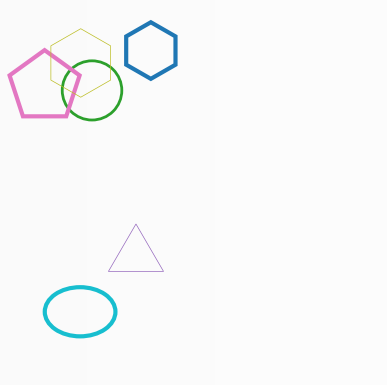[{"shape": "hexagon", "thickness": 3, "radius": 0.37, "center": [0.389, 0.869]}, {"shape": "circle", "thickness": 2, "radius": 0.38, "center": [0.237, 0.765]}, {"shape": "triangle", "thickness": 0.5, "radius": 0.41, "center": [0.351, 0.336]}, {"shape": "pentagon", "thickness": 3, "radius": 0.48, "center": [0.115, 0.775]}, {"shape": "hexagon", "thickness": 0.5, "radius": 0.44, "center": [0.208, 0.836]}, {"shape": "oval", "thickness": 3, "radius": 0.46, "center": [0.207, 0.19]}]